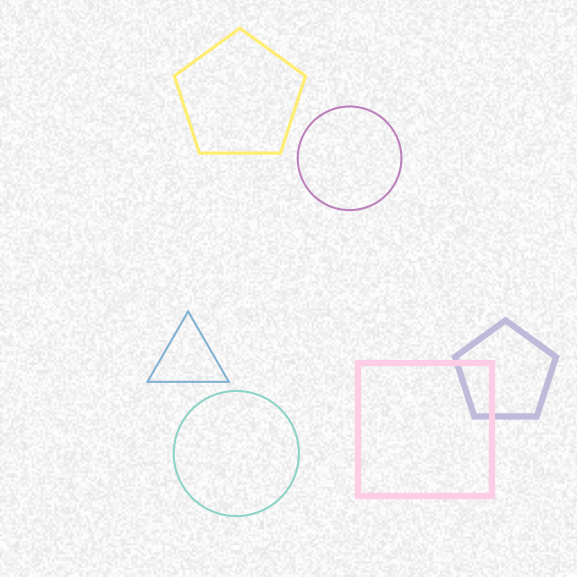[{"shape": "circle", "thickness": 1, "radius": 0.54, "center": [0.409, 0.214]}, {"shape": "pentagon", "thickness": 3, "radius": 0.46, "center": [0.875, 0.352]}, {"shape": "triangle", "thickness": 1, "radius": 0.41, "center": [0.326, 0.379]}, {"shape": "square", "thickness": 3, "radius": 0.58, "center": [0.736, 0.255]}, {"shape": "circle", "thickness": 1, "radius": 0.45, "center": [0.605, 0.725]}, {"shape": "pentagon", "thickness": 1.5, "radius": 0.6, "center": [0.415, 0.831]}]